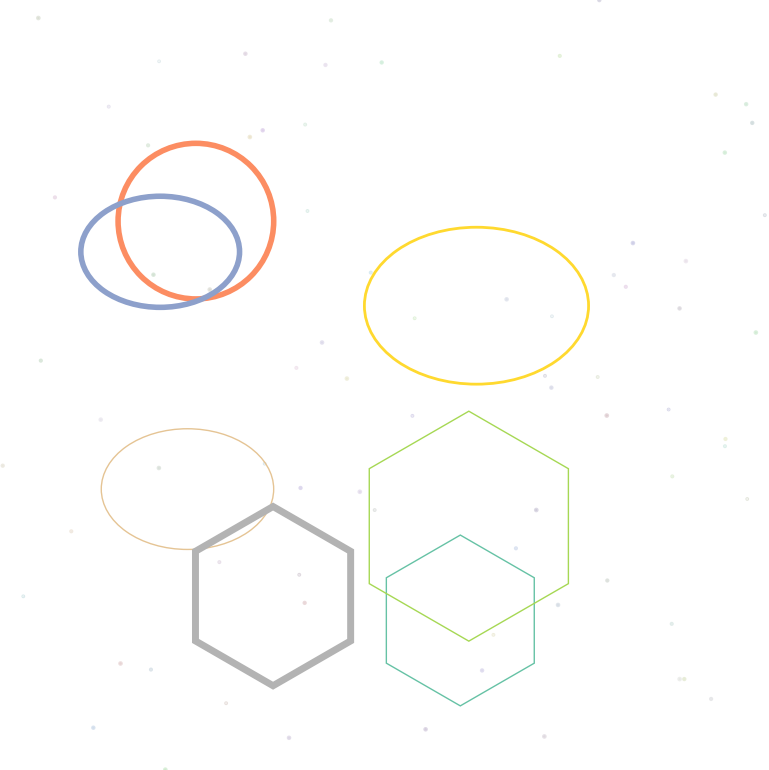[{"shape": "hexagon", "thickness": 0.5, "radius": 0.55, "center": [0.598, 0.194]}, {"shape": "circle", "thickness": 2, "radius": 0.51, "center": [0.254, 0.713]}, {"shape": "oval", "thickness": 2, "radius": 0.52, "center": [0.208, 0.673]}, {"shape": "hexagon", "thickness": 0.5, "radius": 0.75, "center": [0.609, 0.317]}, {"shape": "oval", "thickness": 1, "radius": 0.73, "center": [0.619, 0.603]}, {"shape": "oval", "thickness": 0.5, "radius": 0.56, "center": [0.243, 0.365]}, {"shape": "hexagon", "thickness": 2.5, "radius": 0.58, "center": [0.355, 0.226]}]